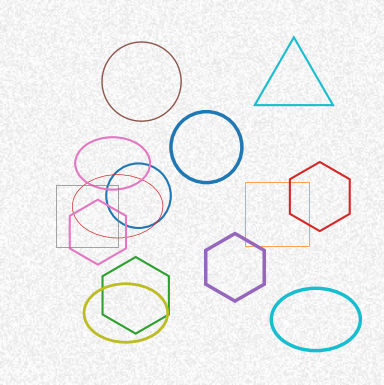[{"shape": "circle", "thickness": 1.5, "radius": 0.42, "center": [0.36, 0.492]}, {"shape": "circle", "thickness": 2.5, "radius": 0.46, "center": [0.536, 0.618]}, {"shape": "square", "thickness": 0.5, "radius": 0.42, "center": [0.719, 0.444]}, {"shape": "hexagon", "thickness": 1.5, "radius": 0.5, "center": [0.352, 0.233]}, {"shape": "oval", "thickness": 0.5, "radius": 0.59, "center": [0.306, 0.464]}, {"shape": "hexagon", "thickness": 1.5, "radius": 0.45, "center": [0.831, 0.489]}, {"shape": "hexagon", "thickness": 2.5, "radius": 0.44, "center": [0.61, 0.306]}, {"shape": "circle", "thickness": 1, "radius": 0.51, "center": [0.368, 0.788]}, {"shape": "oval", "thickness": 1.5, "radius": 0.49, "center": [0.293, 0.576]}, {"shape": "hexagon", "thickness": 1.5, "radius": 0.42, "center": [0.254, 0.397]}, {"shape": "square", "thickness": 0.5, "radius": 0.4, "center": [0.227, 0.438]}, {"shape": "oval", "thickness": 2, "radius": 0.54, "center": [0.327, 0.187]}, {"shape": "oval", "thickness": 2.5, "radius": 0.58, "center": [0.82, 0.17]}, {"shape": "triangle", "thickness": 1.5, "radius": 0.59, "center": [0.763, 0.786]}]